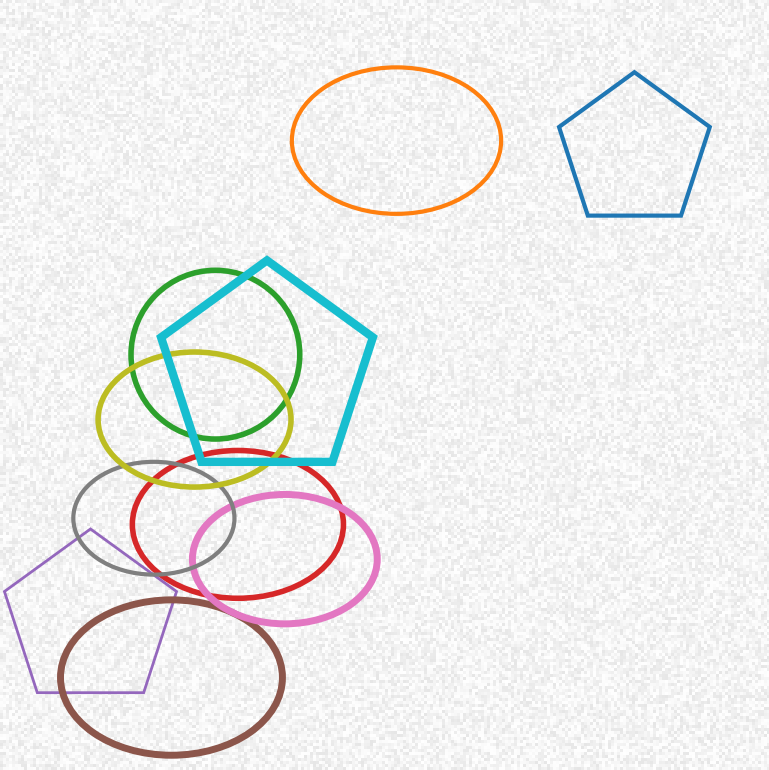[{"shape": "pentagon", "thickness": 1.5, "radius": 0.51, "center": [0.824, 0.803]}, {"shape": "oval", "thickness": 1.5, "radius": 0.68, "center": [0.515, 0.817]}, {"shape": "circle", "thickness": 2, "radius": 0.55, "center": [0.28, 0.539]}, {"shape": "oval", "thickness": 2, "radius": 0.69, "center": [0.309, 0.319]}, {"shape": "pentagon", "thickness": 1, "radius": 0.59, "center": [0.118, 0.195]}, {"shape": "oval", "thickness": 2.5, "radius": 0.72, "center": [0.223, 0.12]}, {"shape": "oval", "thickness": 2.5, "radius": 0.6, "center": [0.37, 0.274]}, {"shape": "oval", "thickness": 1.5, "radius": 0.52, "center": [0.2, 0.327]}, {"shape": "oval", "thickness": 2, "radius": 0.63, "center": [0.253, 0.455]}, {"shape": "pentagon", "thickness": 3, "radius": 0.72, "center": [0.347, 0.517]}]